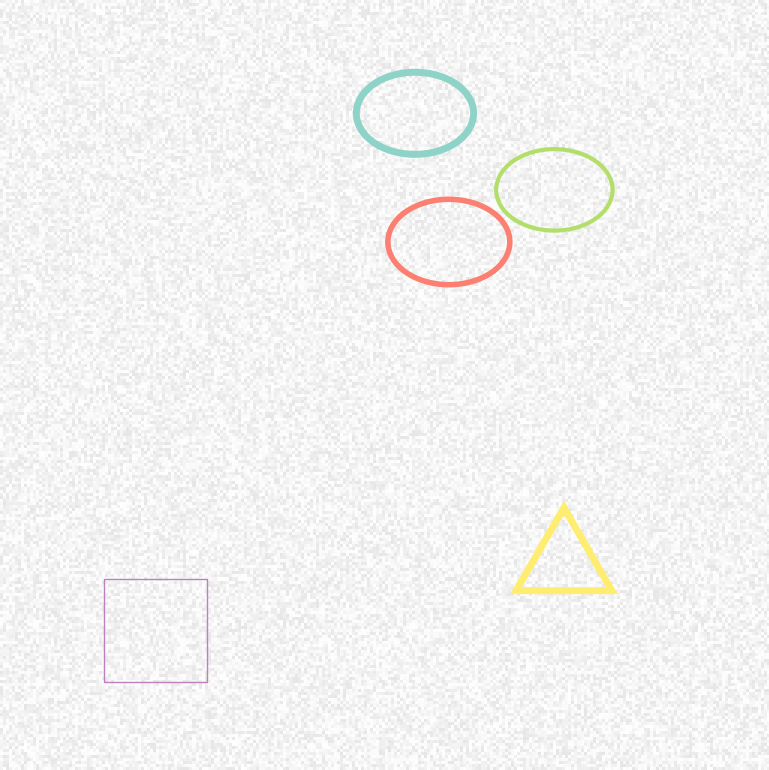[{"shape": "oval", "thickness": 2.5, "radius": 0.38, "center": [0.539, 0.853]}, {"shape": "oval", "thickness": 2, "radius": 0.4, "center": [0.583, 0.686]}, {"shape": "oval", "thickness": 1.5, "radius": 0.38, "center": [0.72, 0.753]}, {"shape": "square", "thickness": 0.5, "radius": 0.33, "center": [0.202, 0.181]}, {"shape": "triangle", "thickness": 2.5, "radius": 0.36, "center": [0.732, 0.269]}]